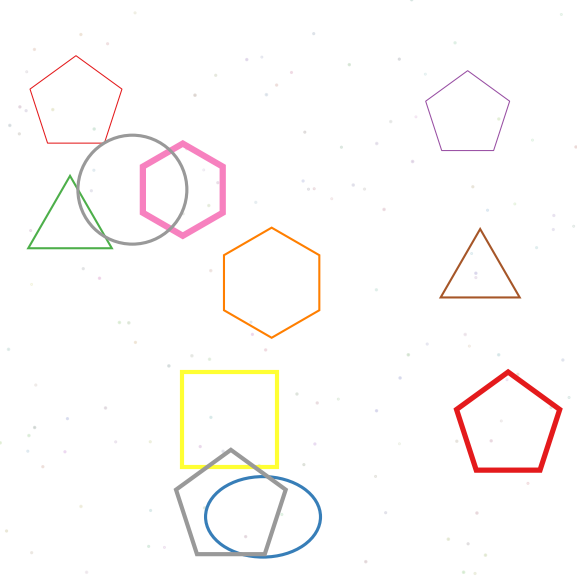[{"shape": "pentagon", "thickness": 2.5, "radius": 0.47, "center": [0.88, 0.261]}, {"shape": "pentagon", "thickness": 0.5, "radius": 0.42, "center": [0.132, 0.819]}, {"shape": "oval", "thickness": 1.5, "radius": 0.5, "center": [0.455, 0.104]}, {"shape": "triangle", "thickness": 1, "radius": 0.42, "center": [0.121, 0.611]}, {"shape": "pentagon", "thickness": 0.5, "radius": 0.38, "center": [0.81, 0.8]}, {"shape": "hexagon", "thickness": 1, "radius": 0.48, "center": [0.47, 0.51]}, {"shape": "square", "thickness": 2, "radius": 0.41, "center": [0.398, 0.273]}, {"shape": "triangle", "thickness": 1, "radius": 0.4, "center": [0.831, 0.524]}, {"shape": "hexagon", "thickness": 3, "radius": 0.4, "center": [0.317, 0.671]}, {"shape": "pentagon", "thickness": 2, "radius": 0.5, "center": [0.4, 0.12]}, {"shape": "circle", "thickness": 1.5, "radius": 0.47, "center": [0.229, 0.671]}]